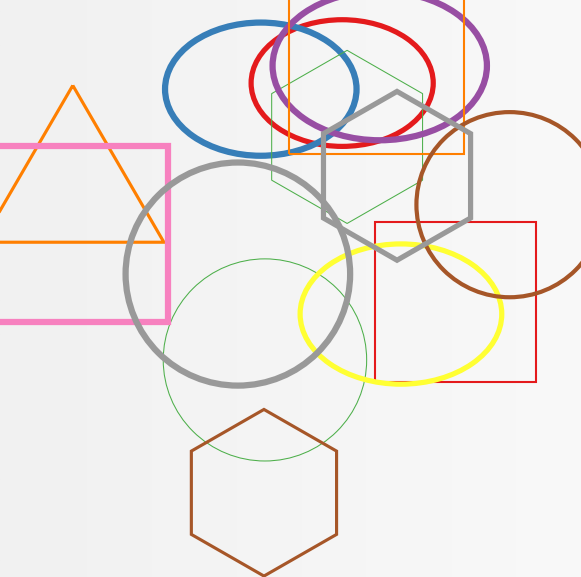[{"shape": "square", "thickness": 1, "radius": 0.69, "center": [0.784, 0.476]}, {"shape": "oval", "thickness": 2.5, "radius": 0.78, "center": [0.589, 0.855]}, {"shape": "oval", "thickness": 3, "radius": 0.82, "center": [0.449, 0.845]}, {"shape": "hexagon", "thickness": 0.5, "radius": 0.75, "center": [0.597, 0.762]}, {"shape": "circle", "thickness": 0.5, "radius": 0.87, "center": [0.456, 0.376]}, {"shape": "oval", "thickness": 3, "radius": 0.92, "center": [0.653, 0.885]}, {"shape": "square", "thickness": 1, "radius": 0.75, "center": [0.648, 0.882]}, {"shape": "triangle", "thickness": 1.5, "radius": 0.9, "center": [0.125, 0.67]}, {"shape": "oval", "thickness": 2.5, "radius": 0.87, "center": [0.69, 0.455]}, {"shape": "hexagon", "thickness": 1.5, "radius": 0.72, "center": [0.454, 0.146]}, {"shape": "circle", "thickness": 2, "radius": 0.8, "center": [0.877, 0.645]}, {"shape": "square", "thickness": 3, "radius": 0.76, "center": [0.137, 0.593]}, {"shape": "circle", "thickness": 3, "radius": 0.97, "center": [0.409, 0.525]}, {"shape": "hexagon", "thickness": 2.5, "radius": 0.73, "center": [0.683, 0.695]}]